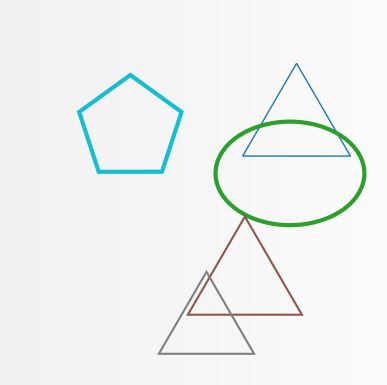[{"shape": "triangle", "thickness": 1, "radius": 0.8, "center": [0.765, 0.675]}, {"shape": "oval", "thickness": 3, "radius": 0.96, "center": [0.748, 0.55]}, {"shape": "triangle", "thickness": 1.5, "radius": 0.85, "center": [0.632, 0.268]}, {"shape": "triangle", "thickness": 1.5, "radius": 0.71, "center": [0.533, 0.152]}, {"shape": "pentagon", "thickness": 3, "radius": 0.69, "center": [0.336, 0.666]}]